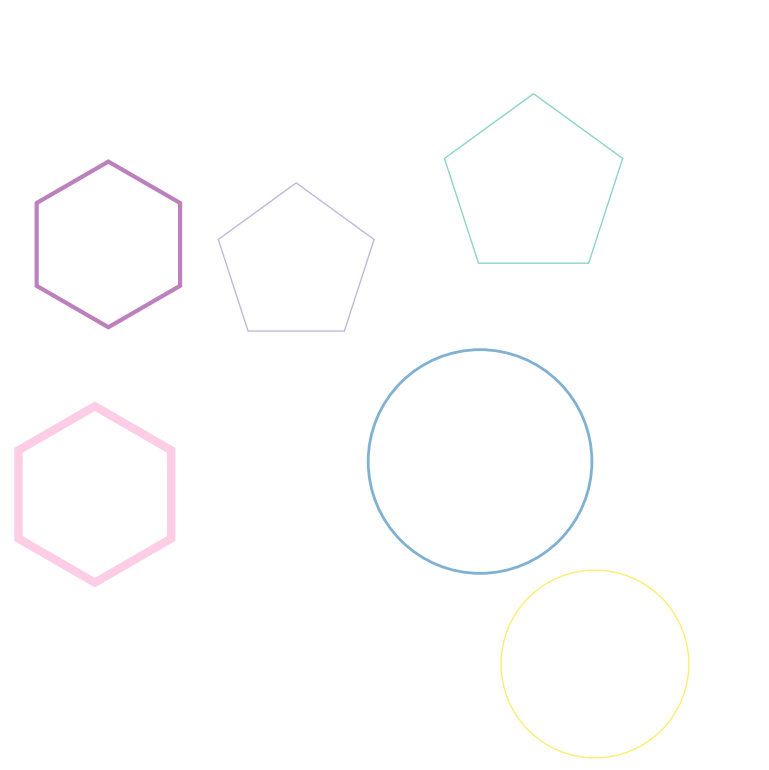[{"shape": "pentagon", "thickness": 0.5, "radius": 0.61, "center": [0.693, 0.757]}, {"shape": "pentagon", "thickness": 0.5, "radius": 0.53, "center": [0.385, 0.656]}, {"shape": "circle", "thickness": 1, "radius": 0.73, "center": [0.623, 0.401]}, {"shape": "hexagon", "thickness": 3, "radius": 0.57, "center": [0.123, 0.358]}, {"shape": "hexagon", "thickness": 1.5, "radius": 0.54, "center": [0.141, 0.683]}, {"shape": "circle", "thickness": 0.5, "radius": 0.61, "center": [0.773, 0.138]}]